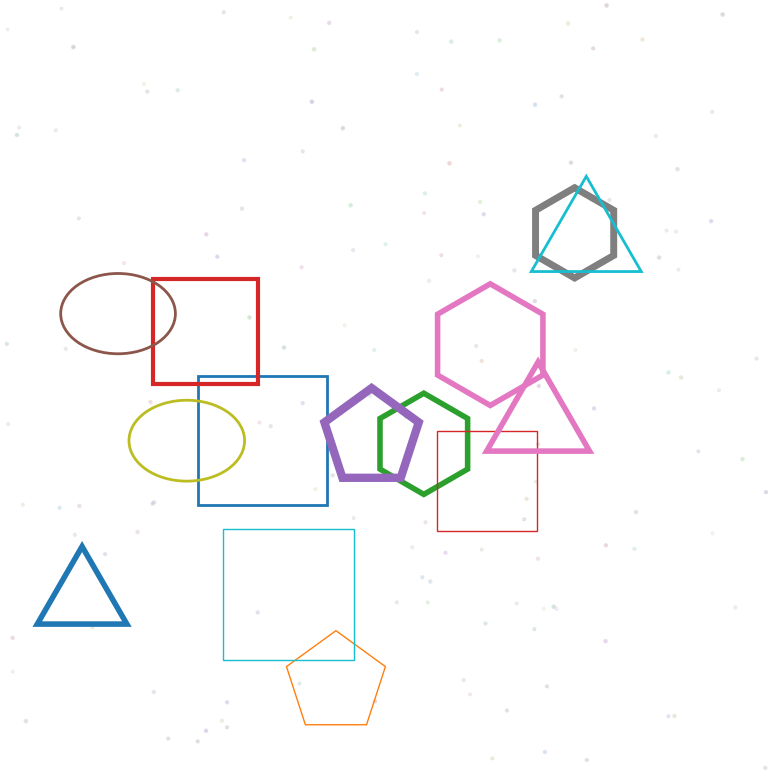[{"shape": "square", "thickness": 1, "radius": 0.42, "center": [0.341, 0.428]}, {"shape": "triangle", "thickness": 2, "radius": 0.34, "center": [0.107, 0.223]}, {"shape": "pentagon", "thickness": 0.5, "radius": 0.34, "center": [0.436, 0.113]}, {"shape": "hexagon", "thickness": 2, "radius": 0.33, "center": [0.55, 0.424]}, {"shape": "square", "thickness": 1.5, "radius": 0.34, "center": [0.267, 0.569]}, {"shape": "square", "thickness": 0.5, "radius": 0.32, "center": [0.632, 0.375]}, {"shape": "pentagon", "thickness": 3, "radius": 0.32, "center": [0.483, 0.432]}, {"shape": "oval", "thickness": 1, "radius": 0.37, "center": [0.153, 0.593]}, {"shape": "triangle", "thickness": 2, "radius": 0.39, "center": [0.699, 0.453]}, {"shape": "hexagon", "thickness": 2, "radius": 0.39, "center": [0.637, 0.552]}, {"shape": "hexagon", "thickness": 2.5, "radius": 0.29, "center": [0.746, 0.698]}, {"shape": "oval", "thickness": 1, "radius": 0.38, "center": [0.243, 0.428]}, {"shape": "triangle", "thickness": 1, "radius": 0.41, "center": [0.761, 0.689]}, {"shape": "square", "thickness": 0.5, "radius": 0.42, "center": [0.375, 0.228]}]